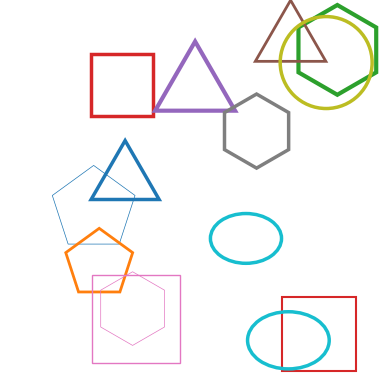[{"shape": "pentagon", "thickness": 0.5, "radius": 0.56, "center": [0.243, 0.457]}, {"shape": "triangle", "thickness": 2.5, "radius": 0.51, "center": [0.325, 0.533]}, {"shape": "pentagon", "thickness": 2, "radius": 0.46, "center": [0.258, 0.316]}, {"shape": "hexagon", "thickness": 3, "radius": 0.58, "center": [0.876, 0.87]}, {"shape": "square", "thickness": 2.5, "radius": 0.4, "center": [0.316, 0.78]}, {"shape": "square", "thickness": 1.5, "radius": 0.48, "center": [0.829, 0.132]}, {"shape": "triangle", "thickness": 3, "radius": 0.6, "center": [0.507, 0.772]}, {"shape": "triangle", "thickness": 2, "radius": 0.53, "center": [0.755, 0.894]}, {"shape": "square", "thickness": 1, "radius": 0.57, "center": [0.353, 0.172]}, {"shape": "hexagon", "thickness": 0.5, "radius": 0.48, "center": [0.344, 0.198]}, {"shape": "hexagon", "thickness": 2.5, "radius": 0.48, "center": [0.666, 0.66]}, {"shape": "circle", "thickness": 2.5, "radius": 0.6, "center": [0.847, 0.838]}, {"shape": "oval", "thickness": 2.5, "radius": 0.53, "center": [0.749, 0.116]}, {"shape": "oval", "thickness": 2.5, "radius": 0.46, "center": [0.639, 0.381]}]